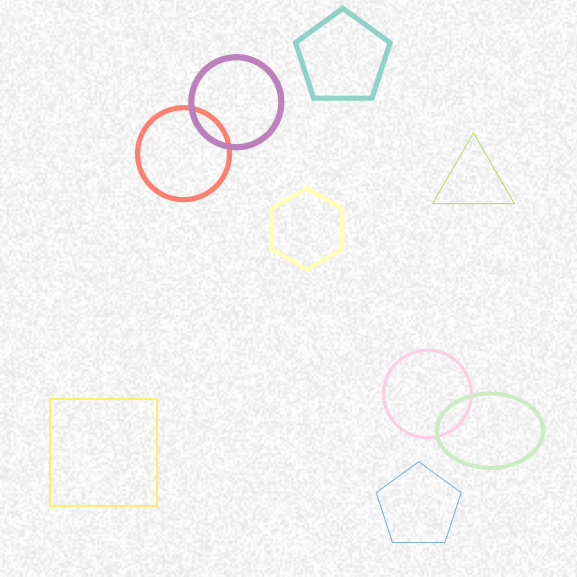[{"shape": "pentagon", "thickness": 2.5, "radius": 0.43, "center": [0.594, 0.899]}, {"shape": "hexagon", "thickness": 2, "radius": 0.35, "center": [0.531, 0.603]}, {"shape": "circle", "thickness": 2.5, "radius": 0.4, "center": [0.318, 0.733]}, {"shape": "pentagon", "thickness": 0.5, "radius": 0.39, "center": [0.725, 0.122]}, {"shape": "triangle", "thickness": 0.5, "radius": 0.41, "center": [0.82, 0.687]}, {"shape": "circle", "thickness": 1.5, "radius": 0.38, "center": [0.74, 0.317]}, {"shape": "circle", "thickness": 3, "radius": 0.39, "center": [0.409, 0.822]}, {"shape": "oval", "thickness": 2, "radius": 0.46, "center": [0.849, 0.253]}, {"shape": "square", "thickness": 1, "radius": 0.46, "center": [0.179, 0.216]}]